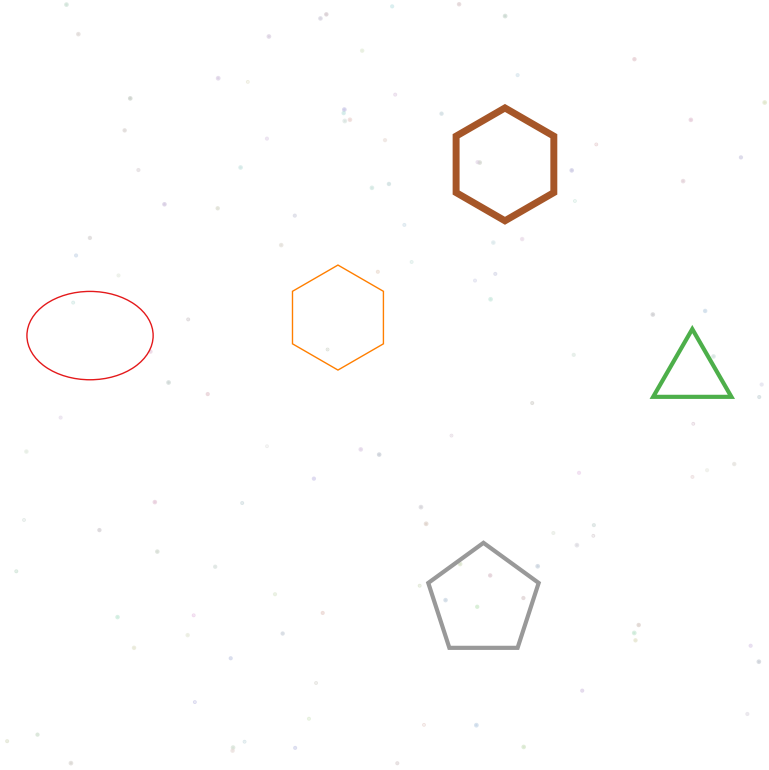[{"shape": "oval", "thickness": 0.5, "radius": 0.41, "center": [0.117, 0.564]}, {"shape": "triangle", "thickness": 1.5, "radius": 0.29, "center": [0.899, 0.514]}, {"shape": "hexagon", "thickness": 0.5, "radius": 0.34, "center": [0.439, 0.588]}, {"shape": "hexagon", "thickness": 2.5, "radius": 0.37, "center": [0.656, 0.787]}, {"shape": "pentagon", "thickness": 1.5, "radius": 0.38, "center": [0.628, 0.22]}]